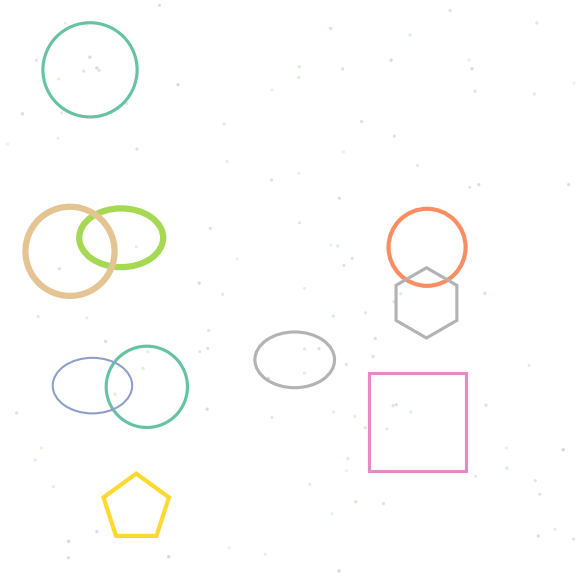[{"shape": "circle", "thickness": 1.5, "radius": 0.35, "center": [0.254, 0.329]}, {"shape": "circle", "thickness": 1.5, "radius": 0.41, "center": [0.156, 0.878]}, {"shape": "circle", "thickness": 2, "radius": 0.33, "center": [0.74, 0.571]}, {"shape": "oval", "thickness": 1, "radius": 0.34, "center": [0.16, 0.331]}, {"shape": "square", "thickness": 1.5, "radius": 0.42, "center": [0.723, 0.268]}, {"shape": "oval", "thickness": 3, "radius": 0.36, "center": [0.21, 0.587]}, {"shape": "pentagon", "thickness": 2, "radius": 0.3, "center": [0.236, 0.119]}, {"shape": "circle", "thickness": 3, "radius": 0.39, "center": [0.121, 0.564]}, {"shape": "hexagon", "thickness": 1.5, "radius": 0.3, "center": [0.738, 0.475]}, {"shape": "oval", "thickness": 1.5, "radius": 0.34, "center": [0.51, 0.376]}]